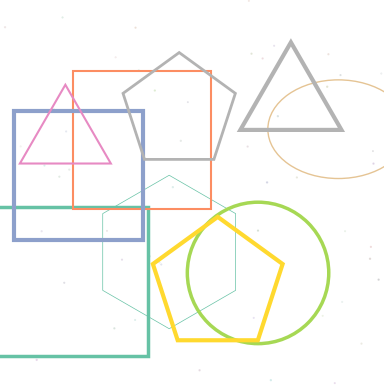[{"shape": "square", "thickness": 2.5, "radius": 0.97, "center": [0.189, 0.269]}, {"shape": "hexagon", "thickness": 0.5, "radius": 1.0, "center": [0.439, 0.346]}, {"shape": "square", "thickness": 1.5, "radius": 0.9, "center": [0.369, 0.636]}, {"shape": "square", "thickness": 3, "radius": 0.84, "center": [0.204, 0.543]}, {"shape": "triangle", "thickness": 1.5, "radius": 0.68, "center": [0.17, 0.643]}, {"shape": "circle", "thickness": 2.5, "radius": 0.92, "center": [0.67, 0.291]}, {"shape": "pentagon", "thickness": 3, "radius": 0.89, "center": [0.566, 0.259]}, {"shape": "oval", "thickness": 1, "radius": 0.92, "center": [0.879, 0.664]}, {"shape": "triangle", "thickness": 3, "radius": 0.76, "center": [0.756, 0.738]}, {"shape": "pentagon", "thickness": 2, "radius": 0.77, "center": [0.465, 0.71]}]